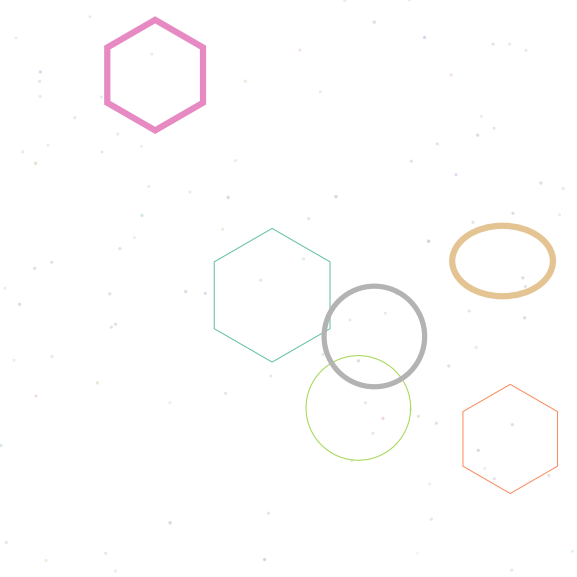[{"shape": "hexagon", "thickness": 0.5, "radius": 0.58, "center": [0.471, 0.488]}, {"shape": "hexagon", "thickness": 0.5, "radius": 0.47, "center": [0.884, 0.239]}, {"shape": "hexagon", "thickness": 3, "radius": 0.48, "center": [0.269, 0.869]}, {"shape": "circle", "thickness": 0.5, "radius": 0.45, "center": [0.62, 0.293]}, {"shape": "oval", "thickness": 3, "radius": 0.44, "center": [0.87, 0.547]}, {"shape": "circle", "thickness": 2.5, "radius": 0.44, "center": [0.648, 0.417]}]